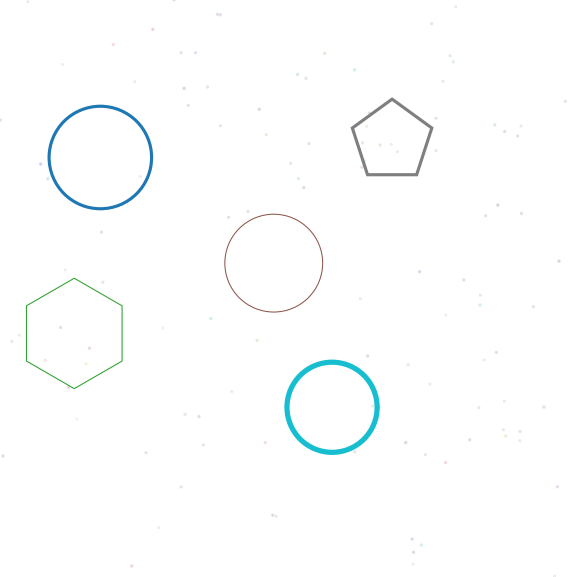[{"shape": "circle", "thickness": 1.5, "radius": 0.44, "center": [0.174, 0.726]}, {"shape": "hexagon", "thickness": 0.5, "radius": 0.48, "center": [0.129, 0.422]}, {"shape": "circle", "thickness": 0.5, "radius": 0.42, "center": [0.474, 0.544]}, {"shape": "pentagon", "thickness": 1.5, "radius": 0.36, "center": [0.679, 0.755]}, {"shape": "circle", "thickness": 2.5, "radius": 0.39, "center": [0.575, 0.294]}]